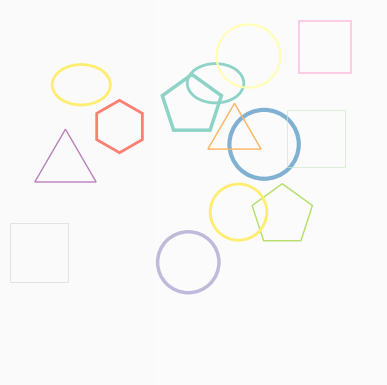[{"shape": "oval", "thickness": 2, "radius": 0.36, "center": [0.556, 0.784]}, {"shape": "pentagon", "thickness": 2.5, "radius": 0.4, "center": [0.495, 0.727]}, {"shape": "circle", "thickness": 1.5, "radius": 0.41, "center": [0.641, 0.854]}, {"shape": "circle", "thickness": 2.5, "radius": 0.4, "center": [0.486, 0.319]}, {"shape": "hexagon", "thickness": 2, "radius": 0.34, "center": [0.308, 0.671]}, {"shape": "circle", "thickness": 3, "radius": 0.45, "center": [0.682, 0.625]}, {"shape": "triangle", "thickness": 1, "radius": 0.4, "center": [0.605, 0.652]}, {"shape": "pentagon", "thickness": 1, "radius": 0.41, "center": [0.728, 0.441]}, {"shape": "square", "thickness": 1.5, "radius": 0.33, "center": [0.838, 0.878]}, {"shape": "square", "thickness": 0.5, "radius": 0.38, "center": [0.101, 0.344]}, {"shape": "triangle", "thickness": 1, "radius": 0.46, "center": [0.169, 0.573]}, {"shape": "square", "thickness": 0.5, "radius": 0.37, "center": [0.816, 0.641]}, {"shape": "circle", "thickness": 2, "radius": 0.36, "center": [0.616, 0.449]}, {"shape": "oval", "thickness": 2, "radius": 0.38, "center": [0.21, 0.78]}]